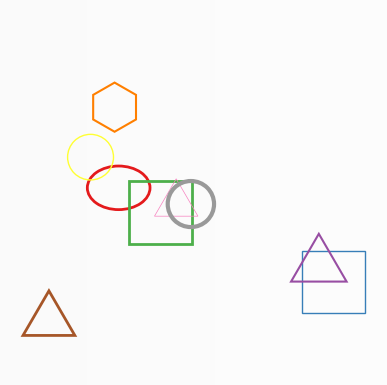[{"shape": "oval", "thickness": 2, "radius": 0.4, "center": [0.306, 0.512]}, {"shape": "square", "thickness": 1, "radius": 0.41, "center": [0.861, 0.268]}, {"shape": "square", "thickness": 2, "radius": 0.41, "center": [0.414, 0.448]}, {"shape": "triangle", "thickness": 1.5, "radius": 0.41, "center": [0.823, 0.31]}, {"shape": "hexagon", "thickness": 1.5, "radius": 0.32, "center": [0.296, 0.722]}, {"shape": "circle", "thickness": 1, "radius": 0.3, "center": [0.234, 0.592]}, {"shape": "triangle", "thickness": 2, "radius": 0.39, "center": [0.126, 0.167]}, {"shape": "triangle", "thickness": 0.5, "radius": 0.32, "center": [0.455, 0.471]}, {"shape": "circle", "thickness": 3, "radius": 0.3, "center": [0.493, 0.47]}]